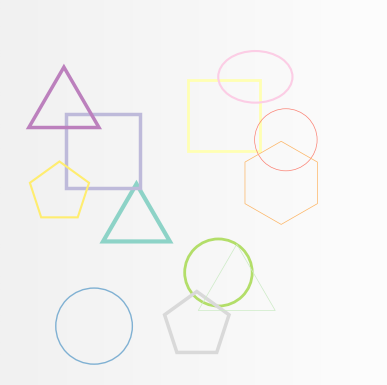[{"shape": "triangle", "thickness": 3, "radius": 0.5, "center": [0.352, 0.423]}, {"shape": "square", "thickness": 2, "radius": 0.46, "center": [0.579, 0.7]}, {"shape": "square", "thickness": 2.5, "radius": 0.48, "center": [0.266, 0.607]}, {"shape": "circle", "thickness": 0.5, "radius": 0.4, "center": [0.738, 0.637]}, {"shape": "circle", "thickness": 1, "radius": 0.49, "center": [0.243, 0.153]}, {"shape": "hexagon", "thickness": 0.5, "radius": 0.54, "center": [0.726, 0.525]}, {"shape": "circle", "thickness": 2, "radius": 0.44, "center": [0.564, 0.292]}, {"shape": "oval", "thickness": 1.5, "radius": 0.48, "center": [0.659, 0.8]}, {"shape": "pentagon", "thickness": 2.5, "radius": 0.44, "center": [0.508, 0.155]}, {"shape": "triangle", "thickness": 2.5, "radius": 0.52, "center": [0.165, 0.721]}, {"shape": "triangle", "thickness": 0.5, "radius": 0.57, "center": [0.611, 0.251]}, {"shape": "pentagon", "thickness": 1.5, "radius": 0.4, "center": [0.153, 0.5]}]